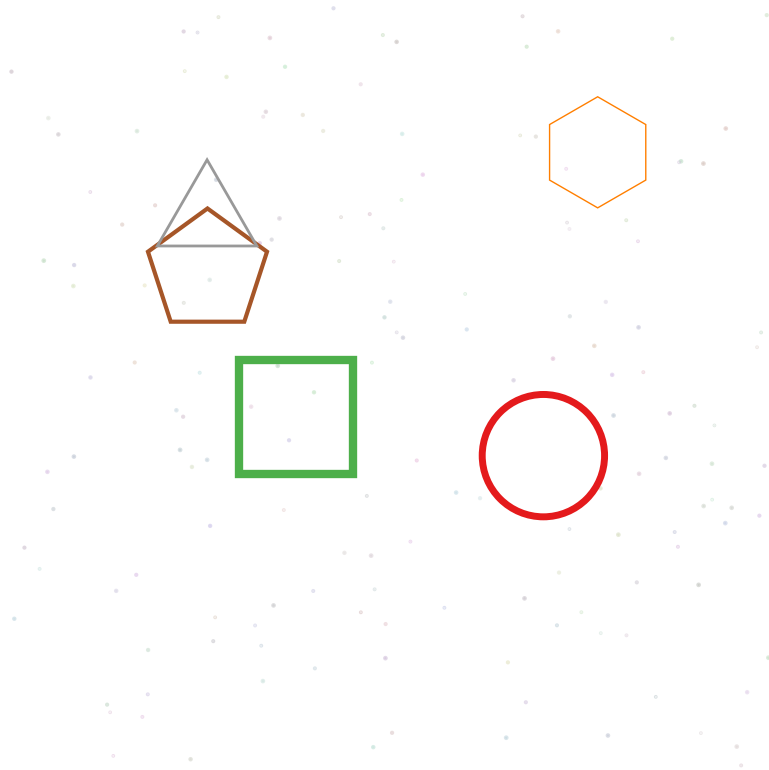[{"shape": "circle", "thickness": 2.5, "radius": 0.4, "center": [0.706, 0.408]}, {"shape": "square", "thickness": 3, "radius": 0.37, "center": [0.385, 0.458]}, {"shape": "hexagon", "thickness": 0.5, "radius": 0.36, "center": [0.776, 0.802]}, {"shape": "pentagon", "thickness": 1.5, "radius": 0.41, "center": [0.269, 0.648]}, {"shape": "triangle", "thickness": 1, "radius": 0.37, "center": [0.269, 0.718]}]